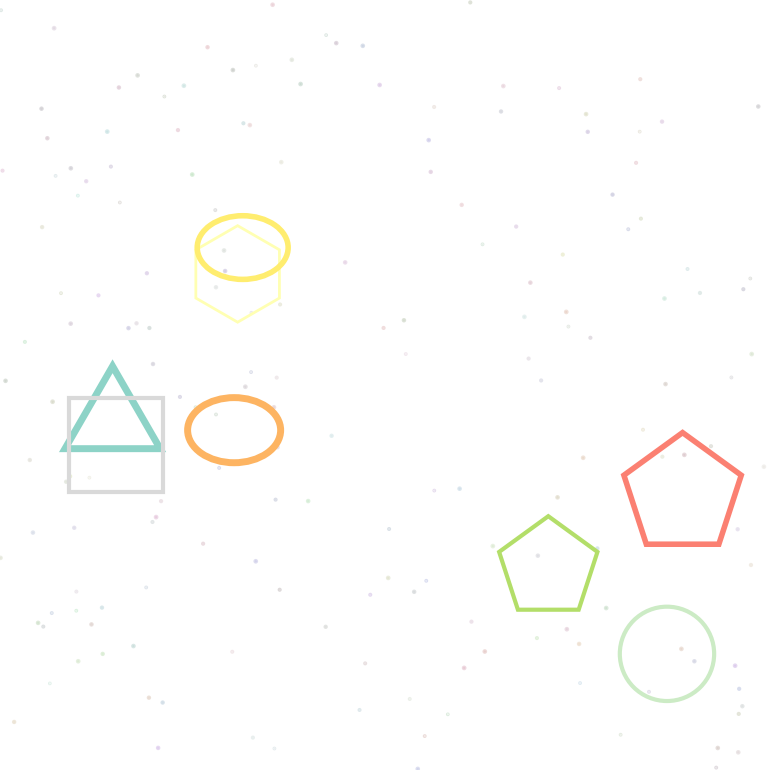[{"shape": "triangle", "thickness": 2.5, "radius": 0.36, "center": [0.146, 0.453]}, {"shape": "hexagon", "thickness": 1, "radius": 0.31, "center": [0.309, 0.644]}, {"shape": "pentagon", "thickness": 2, "radius": 0.4, "center": [0.886, 0.358]}, {"shape": "oval", "thickness": 2.5, "radius": 0.3, "center": [0.304, 0.441]}, {"shape": "pentagon", "thickness": 1.5, "radius": 0.34, "center": [0.712, 0.262]}, {"shape": "square", "thickness": 1.5, "radius": 0.31, "center": [0.151, 0.422]}, {"shape": "circle", "thickness": 1.5, "radius": 0.31, "center": [0.866, 0.151]}, {"shape": "oval", "thickness": 2, "radius": 0.3, "center": [0.315, 0.678]}]